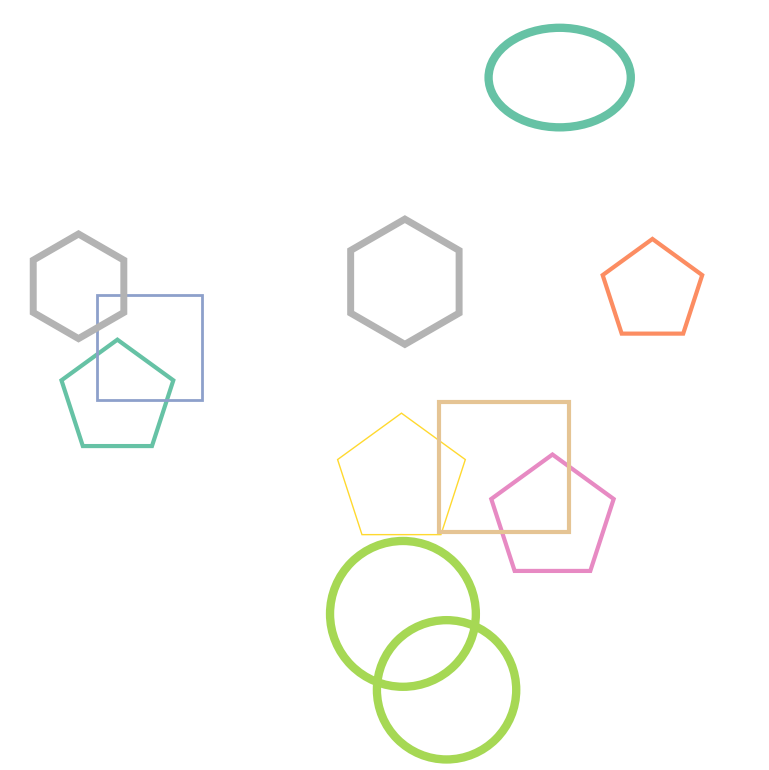[{"shape": "oval", "thickness": 3, "radius": 0.46, "center": [0.727, 0.899]}, {"shape": "pentagon", "thickness": 1.5, "radius": 0.38, "center": [0.152, 0.482]}, {"shape": "pentagon", "thickness": 1.5, "radius": 0.34, "center": [0.847, 0.622]}, {"shape": "square", "thickness": 1, "radius": 0.34, "center": [0.194, 0.548]}, {"shape": "pentagon", "thickness": 1.5, "radius": 0.42, "center": [0.717, 0.326]}, {"shape": "circle", "thickness": 3, "radius": 0.45, "center": [0.58, 0.104]}, {"shape": "circle", "thickness": 3, "radius": 0.47, "center": [0.523, 0.203]}, {"shape": "pentagon", "thickness": 0.5, "radius": 0.44, "center": [0.521, 0.376]}, {"shape": "square", "thickness": 1.5, "radius": 0.42, "center": [0.655, 0.394]}, {"shape": "hexagon", "thickness": 2.5, "radius": 0.34, "center": [0.102, 0.628]}, {"shape": "hexagon", "thickness": 2.5, "radius": 0.41, "center": [0.526, 0.634]}]